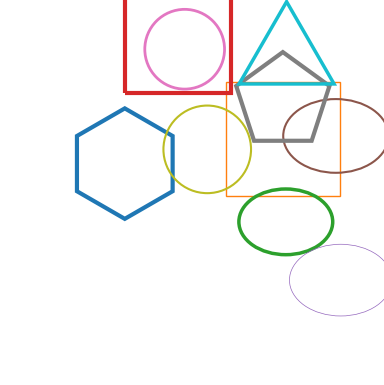[{"shape": "hexagon", "thickness": 3, "radius": 0.72, "center": [0.324, 0.575]}, {"shape": "square", "thickness": 1, "radius": 0.74, "center": [0.736, 0.639]}, {"shape": "oval", "thickness": 2.5, "radius": 0.61, "center": [0.742, 0.424]}, {"shape": "square", "thickness": 3, "radius": 0.68, "center": [0.462, 0.895]}, {"shape": "oval", "thickness": 0.5, "radius": 0.67, "center": [0.885, 0.272]}, {"shape": "oval", "thickness": 1.5, "radius": 0.68, "center": [0.872, 0.647]}, {"shape": "circle", "thickness": 2, "radius": 0.52, "center": [0.48, 0.872]}, {"shape": "pentagon", "thickness": 3, "radius": 0.64, "center": [0.735, 0.737]}, {"shape": "circle", "thickness": 1.5, "radius": 0.57, "center": [0.538, 0.612]}, {"shape": "triangle", "thickness": 2.5, "radius": 0.71, "center": [0.744, 0.853]}]